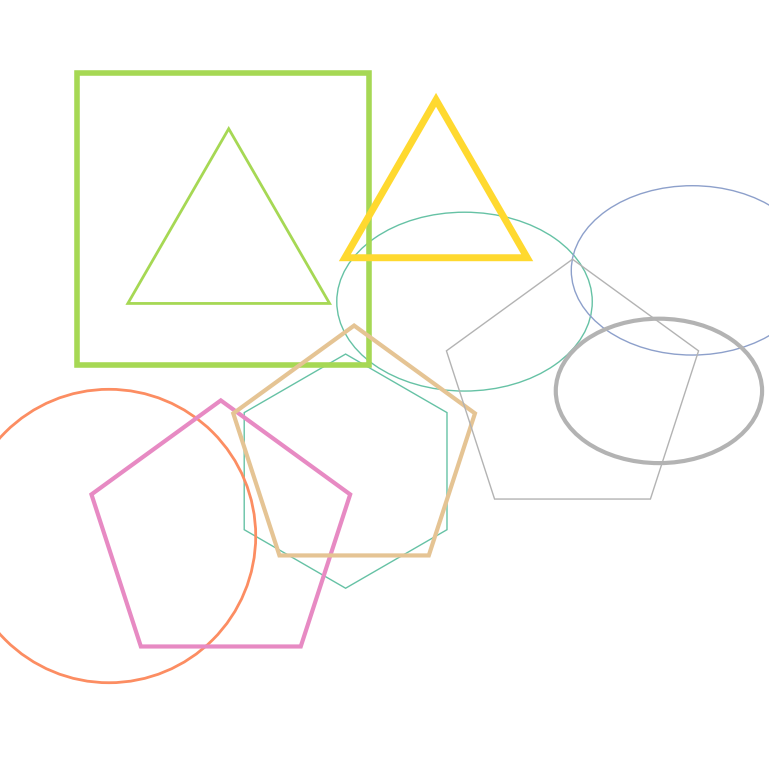[{"shape": "hexagon", "thickness": 0.5, "radius": 0.76, "center": [0.449, 0.388]}, {"shape": "oval", "thickness": 0.5, "radius": 0.83, "center": [0.603, 0.608]}, {"shape": "circle", "thickness": 1, "radius": 0.95, "center": [0.142, 0.304]}, {"shape": "oval", "thickness": 0.5, "radius": 0.79, "center": [0.899, 0.649]}, {"shape": "pentagon", "thickness": 1.5, "radius": 0.88, "center": [0.287, 0.303]}, {"shape": "square", "thickness": 2, "radius": 0.95, "center": [0.289, 0.715]}, {"shape": "triangle", "thickness": 1, "radius": 0.76, "center": [0.297, 0.682]}, {"shape": "triangle", "thickness": 2.5, "radius": 0.68, "center": [0.566, 0.734]}, {"shape": "pentagon", "thickness": 1.5, "radius": 0.83, "center": [0.46, 0.412]}, {"shape": "pentagon", "thickness": 0.5, "radius": 0.86, "center": [0.743, 0.491]}, {"shape": "oval", "thickness": 1.5, "radius": 0.67, "center": [0.856, 0.492]}]